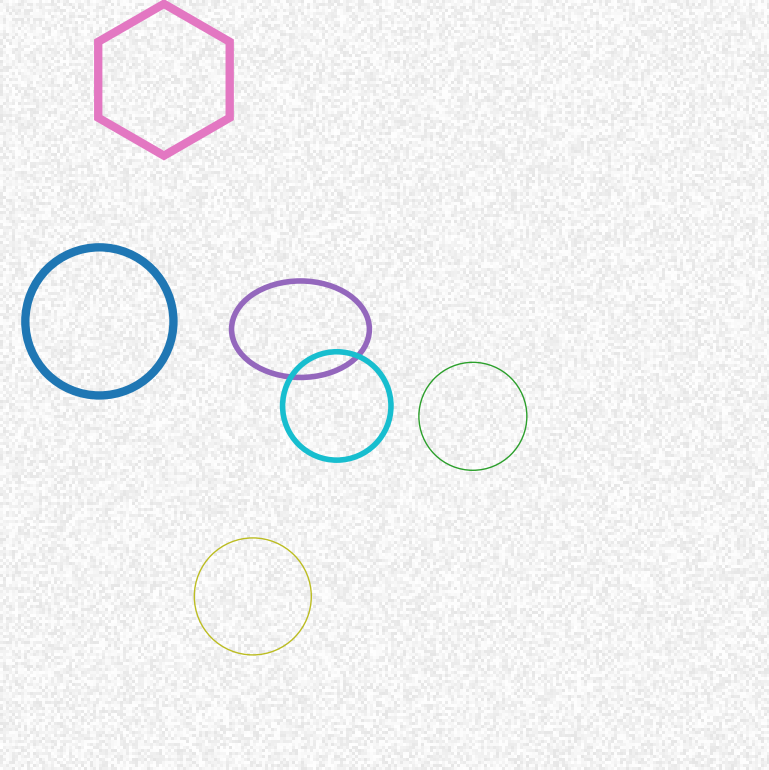[{"shape": "circle", "thickness": 3, "radius": 0.48, "center": [0.129, 0.583]}, {"shape": "circle", "thickness": 0.5, "radius": 0.35, "center": [0.614, 0.459]}, {"shape": "oval", "thickness": 2, "radius": 0.45, "center": [0.39, 0.572]}, {"shape": "hexagon", "thickness": 3, "radius": 0.49, "center": [0.213, 0.896]}, {"shape": "circle", "thickness": 0.5, "radius": 0.38, "center": [0.328, 0.225]}, {"shape": "circle", "thickness": 2, "radius": 0.35, "center": [0.437, 0.473]}]